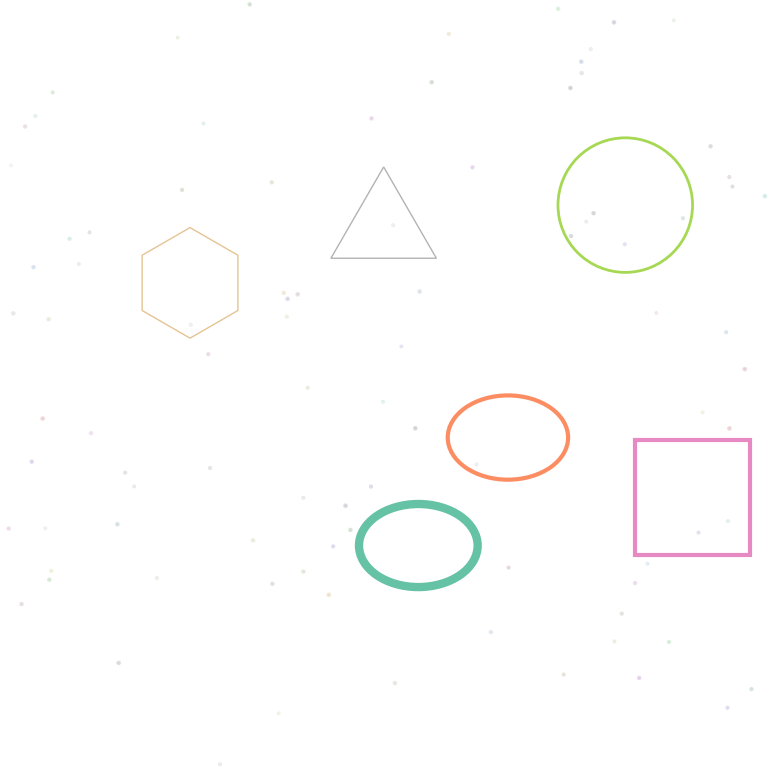[{"shape": "oval", "thickness": 3, "radius": 0.39, "center": [0.543, 0.292]}, {"shape": "oval", "thickness": 1.5, "radius": 0.39, "center": [0.66, 0.432]}, {"shape": "square", "thickness": 1.5, "radius": 0.37, "center": [0.9, 0.354]}, {"shape": "circle", "thickness": 1, "radius": 0.44, "center": [0.812, 0.734]}, {"shape": "hexagon", "thickness": 0.5, "radius": 0.36, "center": [0.247, 0.633]}, {"shape": "triangle", "thickness": 0.5, "radius": 0.4, "center": [0.498, 0.704]}]